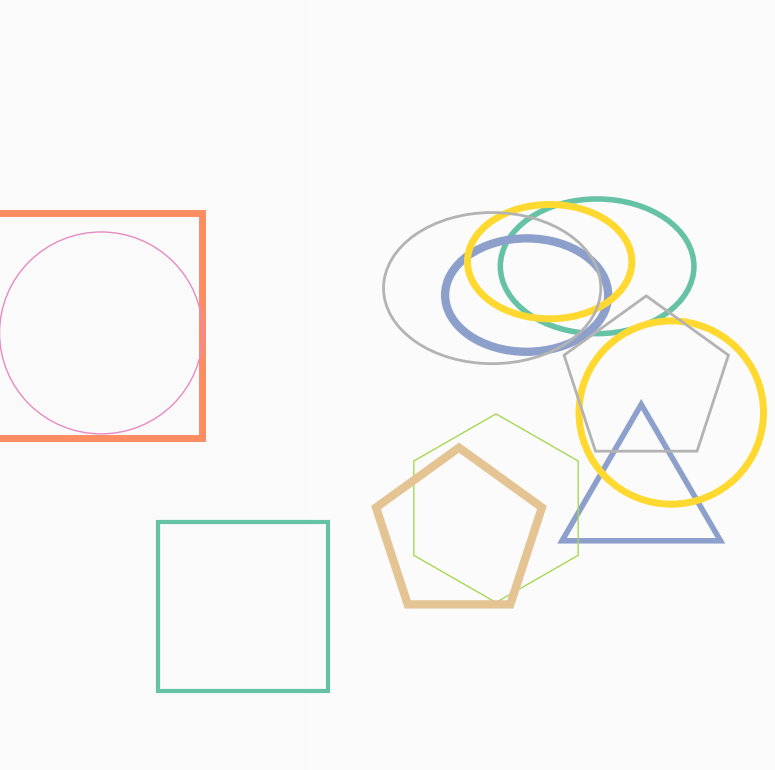[{"shape": "square", "thickness": 1.5, "radius": 0.55, "center": [0.314, 0.212]}, {"shape": "oval", "thickness": 2, "radius": 0.62, "center": [0.77, 0.654]}, {"shape": "square", "thickness": 2.5, "radius": 0.73, "center": [0.115, 0.577]}, {"shape": "triangle", "thickness": 2, "radius": 0.59, "center": [0.827, 0.357]}, {"shape": "oval", "thickness": 3, "radius": 0.53, "center": [0.68, 0.617]}, {"shape": "circle", "thickness": 0.5, "radius": 0.66, "center": [0.131, 0.568]}, {"shape": "hexagon", "thickness": 0.5, "radius": 0.61, "center": [0.64, 0.34]}, {"shape": "oval", "thickness": 2.5, "radius": 0.53, "center": [0.709, 0.66]}, {"shape": "circle", "thickness": 2.5, "radius": 0.6, "center": [0.866, 0.464]}, {"shape": "pentagon", "thickness": 3, "radius": 0.56, "center": [0.592, 0.306]}, {"shape": "oval", "thickness": 1, "radius": 0.7, "center": [0.635, 0.626]}, {"shape": "pentagon", "thickness": 1, "radius": 0.56, "center": [0.834, 0.504]}]